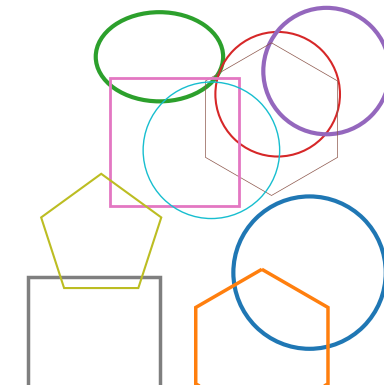[{"shape": "circle", "thickness": 3, "radius": 0.99, "center": [0.804, 0.292]}, {"shape": "hexagon", "thickness": 2.5, "radius": 0.99, "center": [0.68, 0.102]}, {"shape": "oval", "thickness": 3, "radius": 0.83, "center": [0.414, 0.853]}, {"shape": "circle", "thickness": 1.5, "radius": 0.81, "center": [0.721, 0.755]}, {"shape": "circle", "thickness": 3, "radius": 0.82, "center": [0.848, 0.815]}, {"shape": "hexagon", "thickness": 0.5, "radius": 0.99, "center": [0.705, 0.691]}, {"shape": "square", "thickness": 2, "radius": 0.83, "center": [0.454, 0.631]}, {"shape": "square", "thickness": 2.5, "radius": 0.86, "center": [0.244, 0.108]}, {"shape": "pentagon", "thickness": 1.5, "radius": 0.82, "center": [0.263, 0.385]}, {"shape": "circle", "thickness": 1, "radius": 0.89, "center": [0.549, 0.61]}]